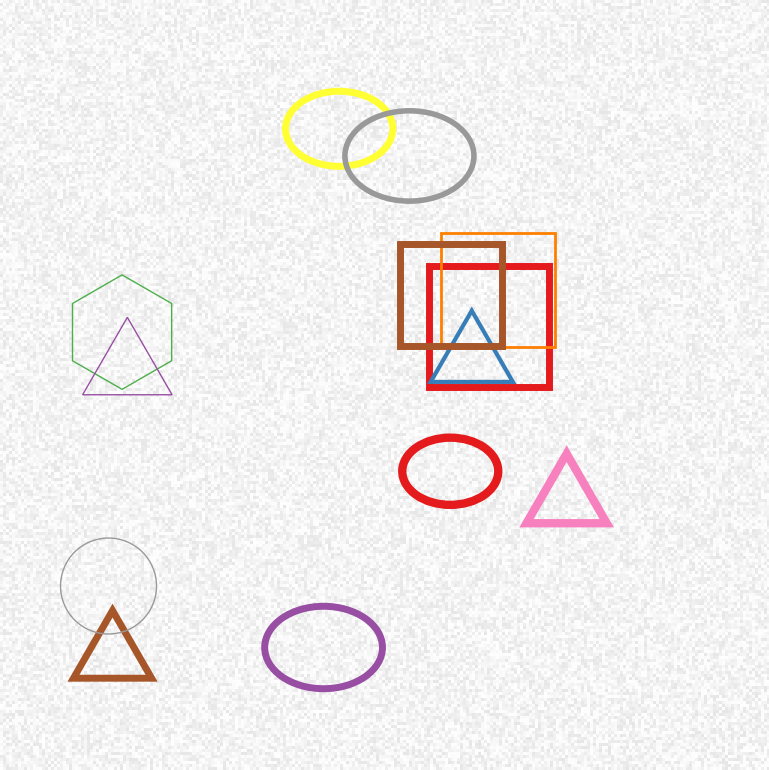[{"shape": "oval", "thickness": 3, "radius": 0.31, "center": [0.585, 0.388]}, {"shape": "square", "thickness": 2.5, "radius": 0.39, "center": [0.635, 0.576]}, {"shape": "triangle", "thickness": 1.5, "radius": 0.31, "center": [0.613, 0.535]}, {"shape": "hexagon", "thickness": 0.5, "radius": 0.37, "center": [0.159, 0.569]}, {"shape": "oval", "thickness": 2.5, "radius": 0.38, "center": [0.42, 0.159]}, {"shape": "triangle", "thickness": 0.5, "radius": 0.34, "center": [0.165, 0.521]}, {"shape": "square", "thickness": 1, "radius": 0.37, "center": [0.647, 0.623]}, {"shape": "oval", "thickness": 2.5, "radius": 0.35, "center": [0.44, 0.833]}, {"shape": "triangle", "thickness": 2.5, "radius": 0.29, "center": [0.146, 0.148]}, {"shape": "square", "thickness": 2.5, "radius": 0.33, "center": [0.586, 0.617]}, {"shape": "triangle", "thickness": 3, "radius": 0.3, "center": [0.736, 0.351]}, {"shape": "oval", "thickness": 2, "radius": 0.42, "center": [0.532, 0.797]}, {"shape": "circle", "thickness": 0.5, "radius": 0.31, "center": [0.141, 0.239]}]